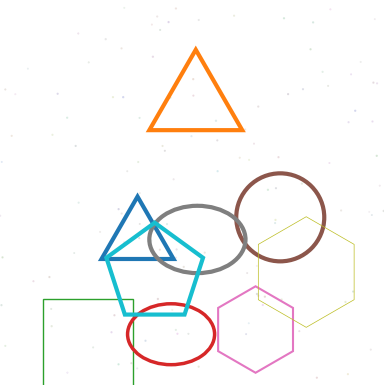[{"shape": "triangle", "thickness": 3, "radius": 0.54, "center": [0.357, 0.381]}, {"shape": "triangle", "thickness": 3, "radius": 0.7, "center": [0.508, 0.732]}, {"shape": "square", "thickness": 1, "radius": 0.58, "center": [0.228, 0.106]}, {"shape": "oval", "thickness": 2.5, "radius": 0.57, "center": [0.444, 0.132]}, {"shape": "circle", "thickness": 3, "radius": 0.57, "center": [0.728, 0.435]}, {"shape": "hexagon", "thickness": 1.5, "radius": 0.56, "center": [0.664, 0.144]}, {"shape": "oval", "thickness": 3, "radius": 0.62, "center": [0.513, 0.378]}, {"shape": "hexagon", "thickness": 0.5, "radius": 0.72, "center": [0.795, 0.293]}, {"shape": "pentagon", "thickness": 3, "radius": 0.66, "center": [0.402, 0.29]}]